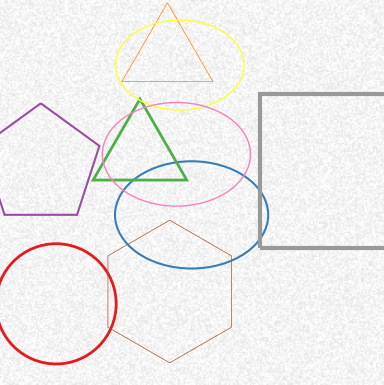[{"shape": "circle", "thickness": 2, "radius": 0.78, "center": [0.146, 0.211]}, {"shape": "oval", "thickness": 1.5, "radius": 0.99, "center": [0.498, 0.442]}, {"shape": "triangle", "thickness": 2, "radius": 0.7, "center": [0.364, 0.602]}, {"shape": "pentagon", "thickness": 1.5, "radius": 0.8, "center": [0.106, 0.572]}, {"shape": "triangle", "thickness": 0.5, "radius": 0.68, "center": [0.435, 0.856]}, {"shape": "oval", "thickness": 1, "radius": 0.83, "center": [0.467, 0.831]}, {"shape": "hexagon", "thickness": 0.5, "radius": 0.93, "center": [0.441, 0.243]}, {"shape": "oval", "thickness": 1, "radius": 0.96, "center": [0.458, 0.599]}, {"shape": "square", "thickness": 3, "radius": 1.0, "center": [0.875, 0.556]}]